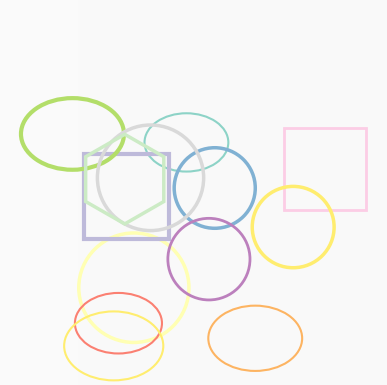[{"shape": "oval", "thickness": 1.5, "radius": 0.54, "center": [0.481, 0.63]}, {"shape": "circle", "thickness": 2.5, "radius": 0.71, "center": [0.345, 0.253]}, {"shape": "square", "thickness": 3, "radius": 0.55, "center": [0.327, 0.489]}, {"shape": "oval", "thickness": 1.5, "radius": 0.56, "center": [0.306, 0.161]}, {"shape": "circle", "thickness": 2.5, "radius": 0.52, "center": [0.554, 0.512]}, {"shape": "oval", "thickness": 1.5, "radius": 0.61, "center": [0.659, 0.121]}, {"shape": "oval", "thickness": 3, "radius": 0.66, "center": [0.187, 0.652]}, {"shape": "square", "thickness": 2, "radius": 0.53, "center": [0.84, 0.561]}, {"shape": "circle", "thickness": 2.5, "radius": 0.69, "center": [0.388, 0.538]}, {"shape": "circle", "thickness": 2, "radius": 0.53, "center": [0.539, 0.327]}, {"shape": "hexagon", "thickness": 2.5, "radius": 0.58, "center": [0.322, 0.535]}, {"shape": "circle", "thickness": 2.5, "radius": 0.53, "center": [0.757, 0.41]}, {"shape": "oval", "thickness": 1.5, "radius": 0.64, "center": [0.293, 0.102]}]